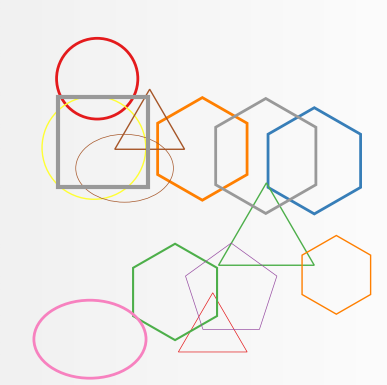[{"shape": "circle", "thickness": 2, "radius": 0.52, "center": [0.251, 0.796]}, {"shape": "triangle", "thickness": 0.5, "radius": 0.51, "center": [0.549, 0.137]}, {"shape": "hexagon", "thickness": 2, "radius": 0.69, "center": [0.811, 0.582]}, {"shape": "triangle", "thickness": 1, "radius": 0.71, "center": [0.688, 0.382]}, {"shape": "hexagon", "thickness": 1.5, "radius": 0.63, "center": [0.452, 0.242]}, {"shape": "pentagon", "thickness": 0.5, "radius": 0.62, "center": [0.597, 0.245]}, {"shape": "hexagon", "thickness": 1, "radius": 0.51, "center": [0.868, 0.286]}, {"shape": "hexagon", "thickness": 2, "radius": 0.67, "center": [0.522, 0.613]}, {"shape": "circle", "thickness": 1, "radius": 0.67, "center": [0.242, 0.616]}, {"shape": "triangle", "thickness": 1, "radius": 0.52, "center": [0.386, 0.664]}, {"shape": "oval", "thickness": 0.5, "radius": 0.63, "center": [0.321, 0.563]}, {"shape": "oval", "thickness": 2, "radius": 0.72, "center": [0.232, 0.119]}, {"shape": "square", "thickness": 3, "radius": 0.58, "center": [0.266, 0.631]}, {"shape": "hexagon", "thickness": 2, "radius": 0.75, "center": [0.686, 0.595]}]